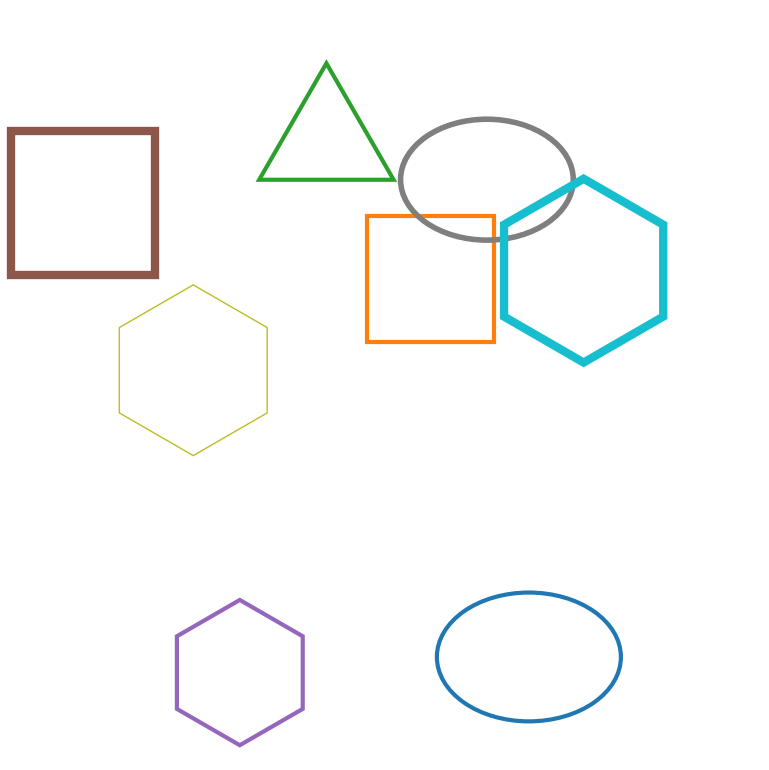[{"shape": "oval", "thickness": 1.5, "radius": 0.6, "center": [0.687, 0.147]}, {"shape": "square", "thickness": 1.5, "radius": 0.41, "center": [0.559, 0.638]}, {"shape": "triangle", "thickness": 1.5, "radius": 0.5, "center": [0.424, 0.817]}, {"shape": "hexagon", "thickness": 1.5, "radius": 0.47, "center": [0.311, 0.127]}, {"shape": "square", "thickness": 3, "radius": 0.47, "center": [0.108, 0.736]}, {"shape": "oval", "thickness": 2, "radius": 0.56, "center": [0.632, 0.767]}, {"shape": "hexagon", "thickness": 0.5, "radius": 0.55, "center": [0.251, 0.519]}, {"shape": "hexagon", "thickness": 3, "radius": 0.6, "center": [0.758, 0.649]}]